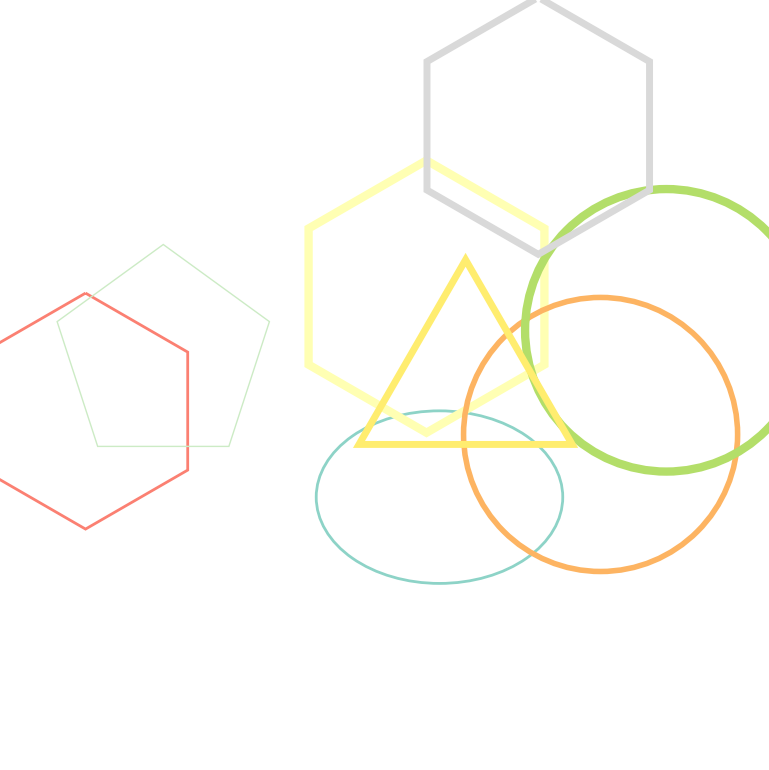[{"shape": "oval", "thickness": 1, "radius": 0.8, "center": [0.571, 0.354]}, {"shape": "hexagon", "thickness": 3, "radius": 0.88, "center": [0.554, 0.615]}, {"shape": "hexagon", "thickness": 1, "radius": 0.77, "center": [0.111, 0.466]}, {"shape": "circle", "thickness": 2, "radius": 0.89, "center": [0.78, 0.436]}, {"shape": "circle", "thickness": 3, "radius": 0.92, "center": [0.865, 0.571]}, {"shape": "hexagon", "thickness": 2.5, "radius": 0.83, "center": [0.699, 0.837]}, {"shape": "pentagon", "thickness": 0.5, "radius": 0.72, "center": [0.212, 0.538]}, {"shape": "triangle", "thickness": 2.5, "radius": 0.8, "center": [0.605, 0.503]}]